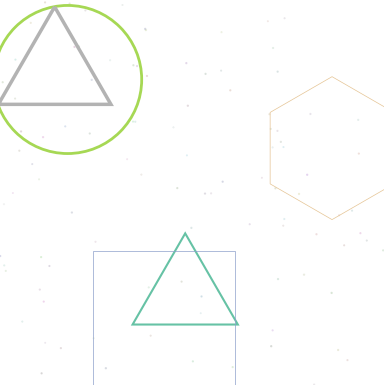[{"shape": "triangle", "thickness": 1.5, "radius": 0.79, "center": [0.481, 0.236]}, {"shape": "square", "thickness": 0.5, "radius": 0.92, "center": [0.425, 0.165]}, {"shape": "circle", "thickness": 2, "radius": 0.96, "center": [0.176, 0.794]}, {"shape": "hexagon", "thickness": 0.5, "radius": 0.93, "center": [0.862, 0.615]}, {"shape": "triangle", "thickness": 2.5, "radius": 0.84, "center": [0.142, 0.813]}]